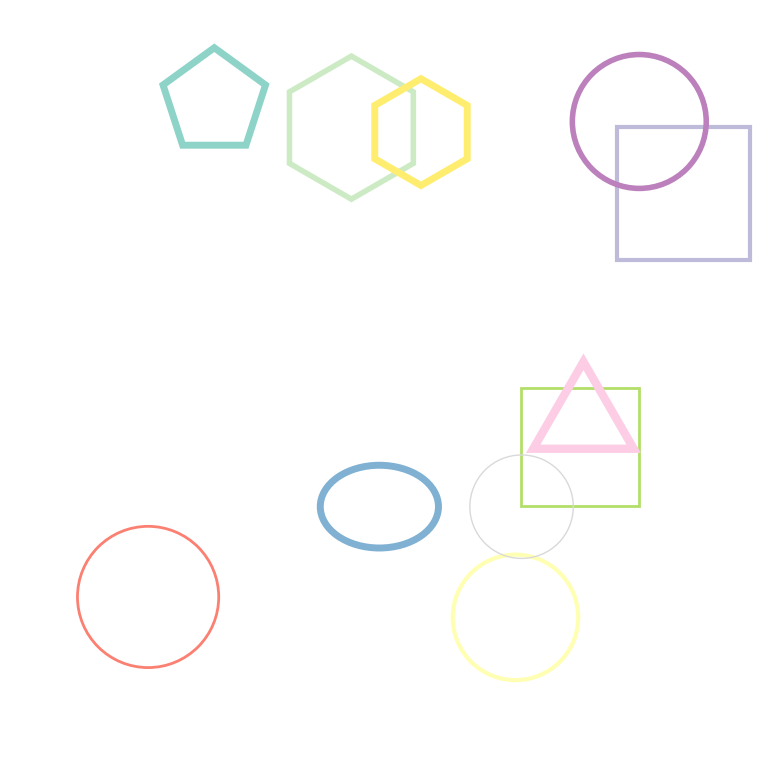[{"shape": "pentagon", "thickness": 2.5, "radius": 0.35, "center": [0.278, 0.868]}, {"shape": "circle", "thickness": 1.5, "radius": 0.41, "center": [0.669, 0.198]}, {"shape": "square", "thickness": 1.5, "radius": 0.43, "center": [0.888, 0.749]}, {"shape": "circle", "thickness": 1, "radius": 0.46, "center": [0.192, 0.225]}, {"shape": "oval", "thickness": 2.5, "radius": 0.38, "center": [0.493, 0.342]}, {"shape": "square", "thickness": 1, "radius": 0.38, "center": [0.753, 0.419]}, {"shape": "triangle", "thickness": 3, "radius": 0.38, "center": [0.758, 0.455]}, {"shape": "circle", "thickness": 0.5, "radius": 0.34, "center": [0.677, 0.342]}, {"shape": "circle", "thickness": 2, "radius": 0.43, "center": [0.83, 0.842]}, {"shape": "hexagon", "thickness": 2, "radius": 0.46, "center": [0.456, 0.834]}, {"shape": "hexagon", "thickness": 2.5, "radius": 0.35, "center": [0.547, 0.828]}]